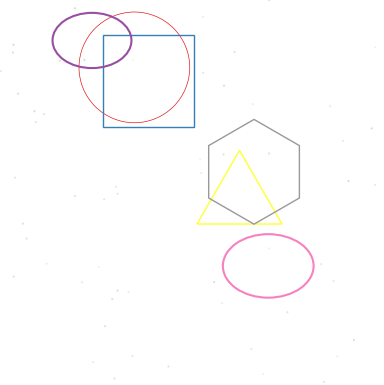[{"shape": "circle", "thickness": 0.5, "radius": 0.72, "center": [0.349, 0.825]}, {"shape": "square", "thickness": 1, "radius": 0.6, "center": [0.386, 0.79]}, {"shape": "oval", "thickness": 1.5, "radius": 0.51, "center": [0.239, 0.895]}, {"shape": "triangle", "thickness": 1, "radius": 0.64, "center": [0.622, 0.482]}, {"shape": "oval", "thickness": 1.5, "radius": 0.59, "center": [0.697, 0.309]}, {"shape": "hexagon", "thickness": 1, "radius": 0.68, "center": [0.66, 0.554]}]